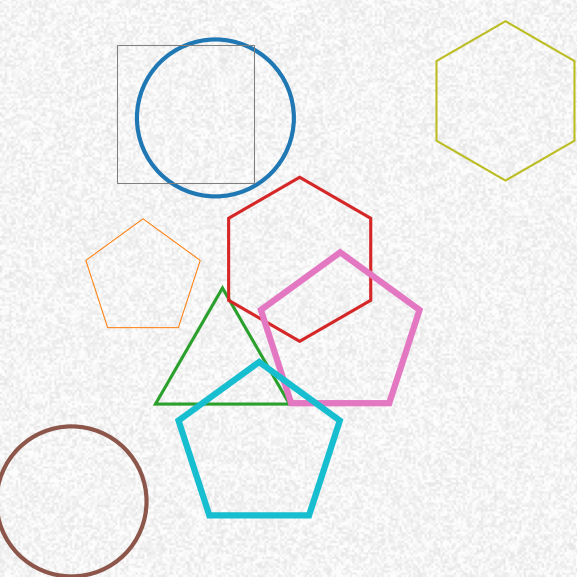[{"shape": "circle", "thickness": 2, "radius": 0.68, "center": [0.373, 0.795]}, {"shape": "pentagon", "thickness": 0.5, "radius": 0.52, "center": [0.248, 0.516]}, {"shape": "triangle", "thickness": 1.5, "radius": 0.67, "center": [0.385, 0.366]}, {"shape": "hexagon", "thickness": 1.5, "radius": 0.71, "center": [0.519, 0.55]}, {"shape": "circle", "thickness": 2, "radius": 0.65, "center": [0.124, 0.131]}, {"shape": "pentagon", "thickness": 3, "radius": 0.72, "center": [0.589, 0.418]}, {"shape": "square", "thickness": 0.5, "radius": 0.6, "center": [0.321, 0.801]}, {"shape": "hexagon", "thickness": 1, "radius": 0.69, "center": [0.875, 0.824]}, {"shape": "pentagon", "thickness": 3, "radius": 0.73, "center": [0.449, 0.225]}]